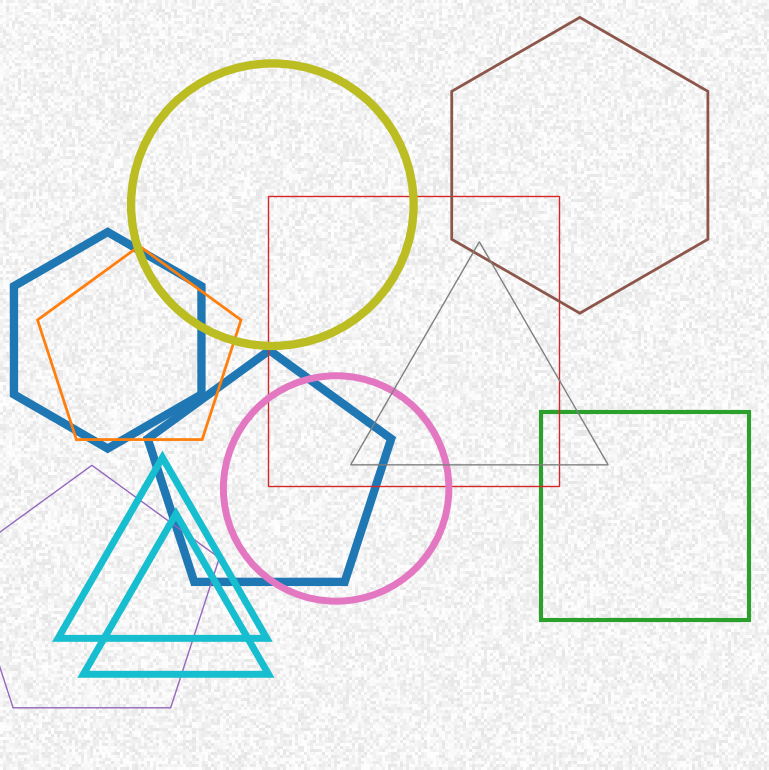[{"shape": "hexagon", "thickness": 3, "radius": 0.7, "center": [0.14, 0.558]}, {"shape": "pentagon", "thickness": 3, "radius": 0.83, "center": [0.35, 0.379]}, {"shape": "pentagon", "thickness": 1, "radius": 0.69, "center": [0.181, 0.542]}, {"shape": "square", "thickness": 1.5, "radius": 0.67, "center": [0.838, 0.33]}, {"shape": "square", "thickness": 0.5, "radius": 0.94, "center": [0.537, 0.557]}, {"shape": "pentagon", "thickness": 0.5, "radius": 0.87, "center": [0.119, 0.222]}, {"shape": "hexagon", "thickness": 1, "radius": 0.96, "center": [0.753, 0.785]}, {"shape": "circle", "thickness": 2.5, "radius": 0.73, "center": [0.437, 0.366]}, {"shape": "triangle", "thickness": 0.5, "radius": 0.97, "center": [0.623, 0.493]}, {"shape": "circle", "thickness": 3, "radius": 0.92, "center": [0.354, 0.734]}, {"shape": "triangle", "thickness": 2.5, "radius": 0.69, "center": [0.229, 0.194]}, {"shape": "triangle", "thickness": 2.5, "radius": 0.78, "center": [0.211, 0.249]}]